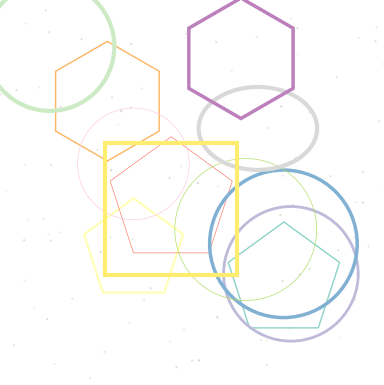[{"shape": "pentagon", "thickness": 1, "radius": 0.76, "center": [0.737, 0.271]}, {"shape": "pentagon", "thickness": 1.5, "radius": 0.68, "center": [0.347, 0.35]}, {"shape": "circle", "thickness": 2, "radius": 0.87, "center": [0.756, 0.289]}, {"shape": "pentagon", "thickness": 0.5, "radius": 0.83, "center": [0.445, 0.478]}, {"shape": "circle", "thickness": 2.5, "radius": 0.96, "center": [0.736, 0.367]}, {"shape": "hexagon", "thickness": 1, "radius": 0.78, "center": [0.279, 0.737]}, {"shape": "circle", "thickness": 0.5, "radius": 0.92, "center": [0.638, 0.404]}, {"shape": "circle", "thickness": 0.5, "radius": 0.73, "center": [0.346, 0.574]}, {"shape": "oval", "thickness": 3, "radius": 0.77, "center": [0.67, 0.666]}, {"shape": "hexagon", "thickness": 2.5, "radius": 0.78, "center": [0.626, 0.849]}, {"shape": "circle", "thickness": 3, "radius": 0.84, "center": [0.13, 0.879]}, {"shape": "square", "thickness": 3, "radius": 0.86, "center": [0.444, 0.457]}]